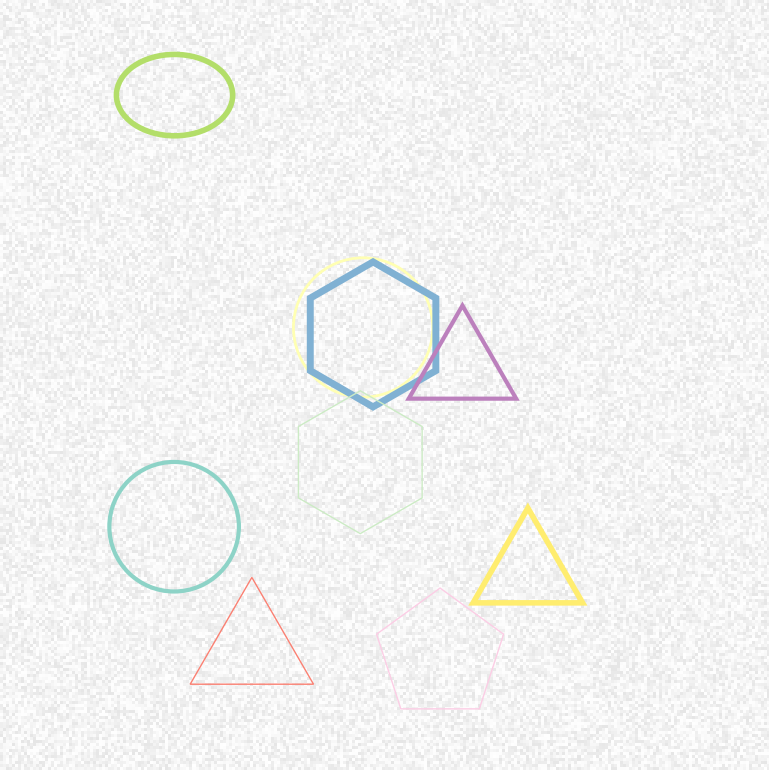[{"shape": "circle", "thickness": 1.5, "radius": 0.42, "center": [0.226, 0.316]}, {"shape": "circle", "thickness": 1, "radius": 0.45, "center": [0.472, 0.575]}, {"shape": "triangle", "thickness": 0.5, "radius": 0.46, "center": [0.327, 0.158]}, {"shape": "hexagon", "thickness": 2.5, "radius": 0.47, "center": [0.484, 0.566]}, {"shape": "oval", "thickness": 2, "radius": 0.38, "center": [0.227, 0.876]}, {"shape": "pentagon", "thickness": 0.5, "radius": 0.43, "center": [0.572, 0.15]}, {"shape": "triangle", "thickness": 1.5, "radius": 0.4, "center": [0.601, 0.523]}, {"shape": "hexagon", "thickness": 0.5, "radius": 0.46, "center": [0.468, 0.4]}, {"shape": "triangle", "thickness": 2, "radius": 0.41, "center": [0.686, 0.258]}]